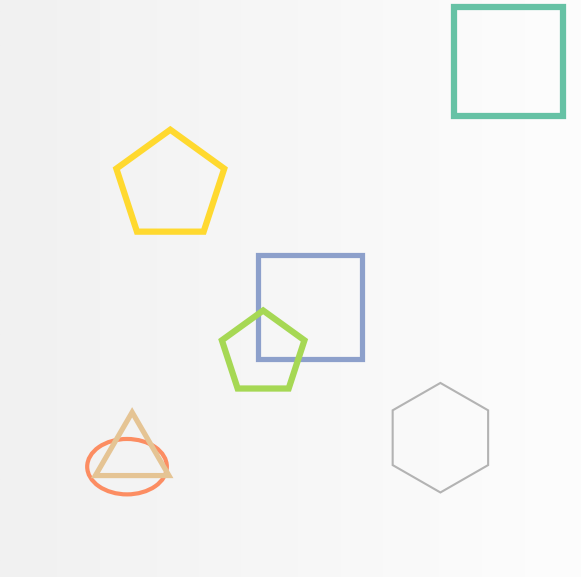[{"shape": "square", "thickness": 3, "radius": 0.47, "center": [0.875, 0.892]}, {"shape": "oval", "thickness": 2, "radius": 0.34, "center": [0.219, 0.191]}, {"shape": "square", "thickness": 2.5, "radius": 0.45, "center": [0.533, 0.468]}, {"shape": "pentagon", "thickness": 3, "radius": 0.37, "center": [0.453, 0.387]}, {"shape": "pentagon", "thickness": 3, "radius": 0.49, "center": [0.293, 0.677]}, {"shape": "triangle", "thickness": 2.5, "radius": 0.37, "center": [0.227, 0.212]}, {"shape": "hexagon", "thickness": 1, "radius": 0.47, "center": [0.758, 0.241]}]